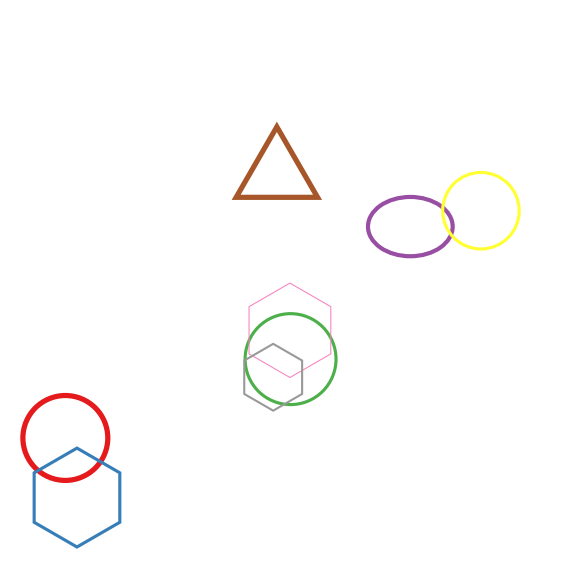[{"shape": "circle", "thickness": 2.5, "radius": 0.37, "center": [0.113, 0.241]}, {"shape": "hexagon", "thickness": 1.5, "radius": 0.43, "center": [0.133, 0.138]}, {"shape": "circle", "thickness": 1.5, "radius": 0.39, "center": [0.503, 0.377]}, {"shape": "oval", "thickness": 2, "radius": 0.37, "center": [0.711, 0.607]}, {"shape": "circle", "thickness": 1.5, "radius": 0.33, "center": [0.833, 0.634]}, {"shape": "triangle", "thickness": 2.5, "radius": 0.41, "center": [0.479, 0.698]}, {"shape": "hexagon", "thickness": 0.5, "radius": 0.41, "center": [0.502, 0.427]}, {"shape": "hexagon", "thickness": 1, "radius": 0.29, "center": [0.473, 0.346]}]